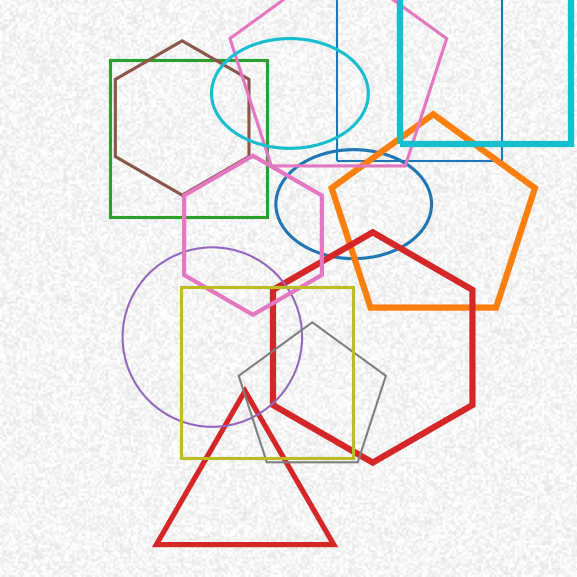[{"shape": "oval", "thickness": 1.5, "radius": 0.67, "center": [0.613, 0.646]}, {"shape": "square", "thickness": 1, "radius": 0.71, "center": [0.727, 0.863]}, {"shape": "pentagon", "thickness": 3, "radius": 0.93, "center": [0.75, 0.616]}, {"shape": "square", "thickness": 1.5, "radius": 0.68, "center": [0.327, 0.759]}, {"shape": "triangle", "thickness": 2.5, "radius": 0.89, "center": [0.424, 0.145]}, {"shape": "hexagon", "thickness": 3, "radius": 1.0, "center": [0.645, 0.397]}, {"shape": "circle", "thickness": 1, "radius": 0.78, "center": [0.368, 0.415]}, {"shape": "hexagon", "thickness": 1.5, "radius": 0.67, "center": [0.315, 0.795]}, {"shape": "pentagon", "thickness": 1.5, "radius": 0.99, "center": [0.586, 0.871]}, {"shape": "hexagon", "thickness": 2, "radius": 0.69, "center": [0.438, 0.592]}, {"shape": "pentagon", "thickness": 1, "radius": 0.67, "center": [0.541, 0.307]}, {"shape": "square", "thickness": 1.5, "radius": 0.74, "center": [0.463, 0.354]}, {"shape": "oval", "thickness": 1.5, "radius": 0.68, "center": [0.502, 0.837]}, {"shape": "square", "thickness": 3, "radius": 0.74, "center": [0.841, 0.897]}]